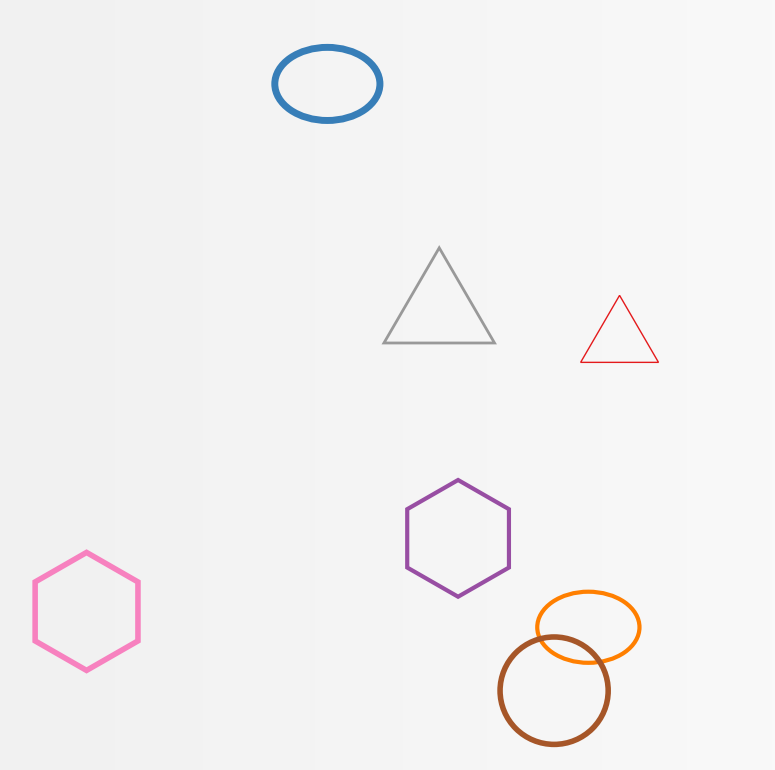[{"shape": "triangle", "thickness": 0.5, "radius": 0.29, "center": [0.799, 0.558]}, {"shape": "oval", "thickness": 2.5, "radius": 0.34, "center": [0.422, 0.891]}, {"shape": "hexagon", "thickness": 1.5, "radius": 0.38, "center": [0.591, 0.301]}, {"shape": "oval", "thickness": 1.5, "radius": 0.33, "center": [0.759, 0.185]}, {"shape": "circle", "thickness": 2, "radius": 0.35, "center": [0.715, 0.103]}, {"shape": "hexagon", "thickness": 2, "radius": 0.38, "center": [0.112, 0.206]}, {"shape": "triangle", "thickness": 1, "radius": 0.41, "center": [0.567, 0.596]}]